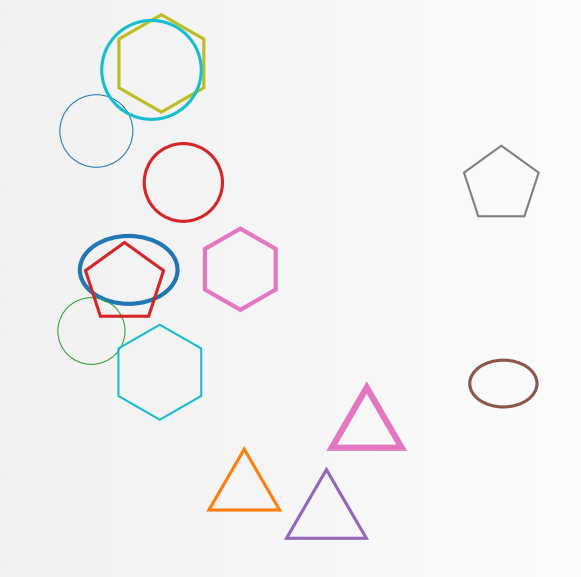[{"shape": "circle", "thickness": 0.5, "radius": 0.31, "center": [0.166, 0.772]}, {"shape": "oval", "thickness": 2, "radius": 0.42, "center": [0.221, 0.532]}, {"shape": "triangle", "thickness": 1.5, "radius": 0.35, "center": [0.42, 0.151]}, {"shape": "circle", "thickness": 0.5, "radius": 0.29, "center": [0.157, 0.426]}, {"shape": "pentagon", "thickness": 1.5, "radius": 0.35, "center": [0.214, 0.509]}, {"shape": "circle", "thickness": 1.5, "radius": 0.34, "center": [0.315, 0.683]}, {"shape": "triangle", "thickness": 1.5, "radius": 0.4, "center": [0.562, 0.107]}, {"shape": "oval", "thickness": 1.5, "radius": 0.29, "center": [0.866, 0.335]}, {"shape": "triangle", "thickness": 3, "radius": 0.35, "center": [0.631, 0.259]}, {"shape": "hexagon", "thickness": 2, "radius": 0.35, "center": [0.414, 0.533]}, {"shape": "pentagon", "thickness": 1, "radius": 0.34, "center": [0.863, 0.679]}, {"shape": "hexagon", "thickness": 1.5, "radius": 0.42, "center": [0.278, 0.889]}, {"shape": "hexagon", "thickness": 1, "radius": 0.41, "center": [0.275, 0.355]}, {"shape": "circle", "thickness": 1.5, "radius": 0.43, "center": [0.261, 0.878]}]